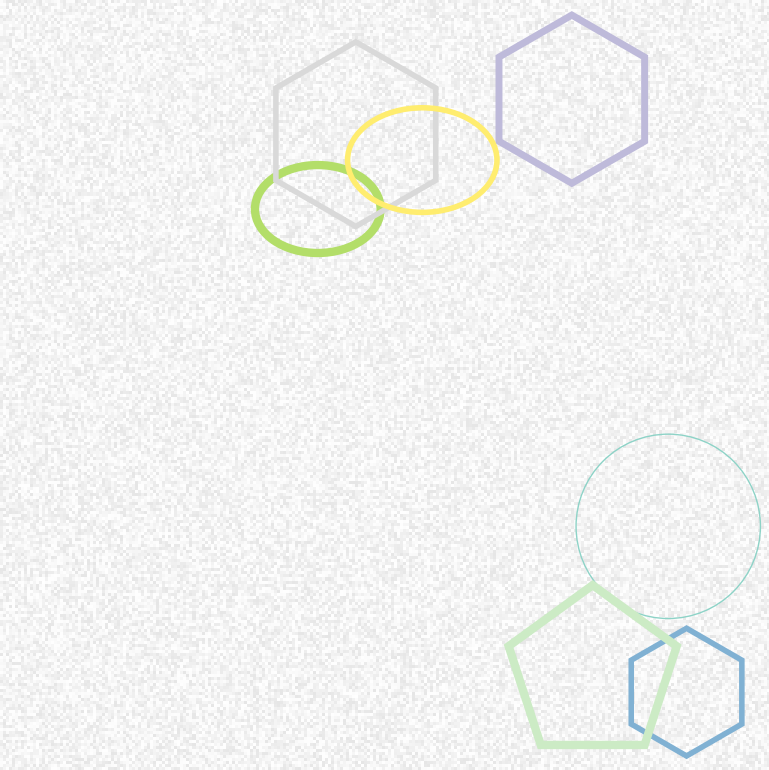[{"shape": "circle", "thickness": 0.5, "radius": 0.6, "center": [0.868, 0.316]}, {"shape": "hexagon", "thickness": 2.5, "radius": 0.55, "center": [0.743, 0.871]}, {"shape": "hexagon", "thickness": 2, "radius": 0.41, "center": [0.892, 0.101]}, {"shape": "oval", "thickness": 3, "radius": 0.41, "center": [0.413, 0.729]}, {"shape": "hexagon", "thickness": 2, "radius": 0.6, "center": [0.462, 0.826]}, {"shape": "pentagon", "thickness": 3, "radius": 0.57, "center": [0.77, 0.125]}, {"shape": "oval", "thickness": 2, "radius": 0.49, "center": [0.548, 0.792]}]